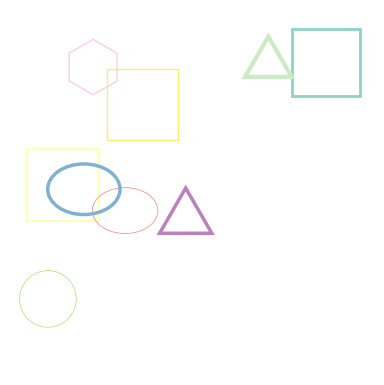[{"shape": "square", "thickness": 2, "radius": 0.44, "center": [0.847, 0.838]}, {"shape": "square", "thickness": 1.5, "radius": 0.47, "center": [0.163, 0.519]}, {"shape": "oval", "thickness": 0.5, "radius": 0.43, "center": [0.325, 0.453]}, {"shape": "oval", "thickness": 2.5, "radius": 0.47, "center": [0.218, 0.508]}, {"shape": "circle", "thickness": 0.5, "radius": 0.37, "center": [0.124, 0.224]}, {"shape": "hexagon", "thickness": 1, "radius": 0.36, "center": [0.242, 0.826]}, {"shape": "triangle", "thickness": 2.5, "radius": 0.39, "center": [0.482, 0.433]}, {"shape": "triangle", "thickness": 3, "radius": 0.35, "center": [0.697, 0.835]}, {"shape": "square", "thickness": 1, "radius": 0.46, "center": [0.369, 0.728]}]